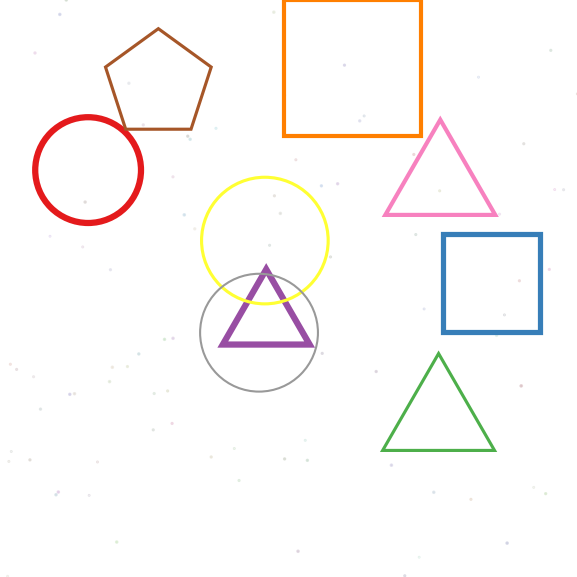[{"shape": "circle", "thickness": 3, "radius": 0.46, "center": [0.153, 0.705]}, {"shape": "square", "thickness": 2.5, "radius": 0.42, "center": [0.851, 0.509]}, {"shape": "triangle", "thickness": 1.5, "radius": 0.56, "center": [0.759, 0.275]}, {"shape": "triangle", "thickness": 3, "radius": 0.43, "center": [0.461, 0.446]}, {"shape": "square", "thickness": 2, "radius": 0.59, "center": [0.61, 0.881]}, {"shape": "circle", "thickness": 1.5, "radius": 0.55, "center": [0.459, 0.583]}, {"shape": "pentagon", "thickness": 1.5, "radius": 0.48, "center": [0.274, 0.853]}, {"shape": "triangle", "thickness": 2, "radius": 0.55, "center": [0.762, 0.682]}, {"shape": "circle", "thickness": 1, "radius": 0.51, "center": [0.449, 0.423]}]